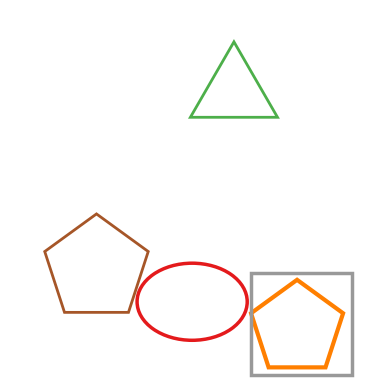[{"shape": "oval", "thickness": 2.5, "radius": 0.72, "center": [0.499, 0.216]}, {"shape": "triangle", "thickness": 2, "radius": 0.65, "center": [0.608, 0.761]}, {"shape": "pentagon", "thickness": 3, "radius": 0.63, "center": [0.772, 0.148]}, {"shape": "pentagon", "thickness": 2, "radius": 0.71, "center": [0.251, 0.303]}, {"shape": "square", "thickness": 2.5, "radius": 0.66, "center": [0.783, 0.159]}]